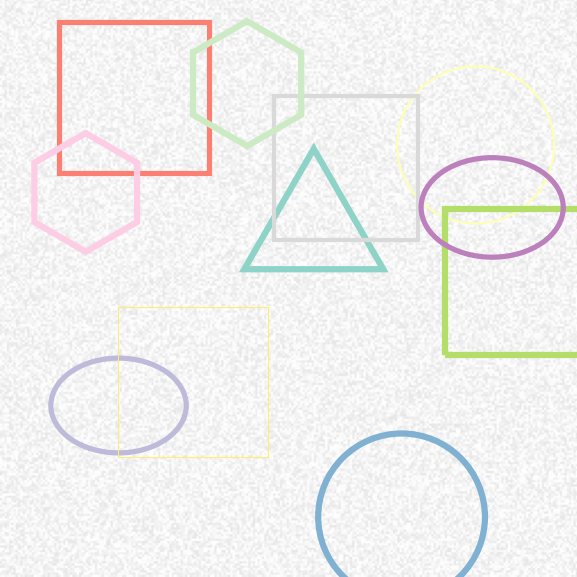[{"shape": "triangle", "thickness": 3, "radius": 0.69, "center": [0.543, 0.602]}, {"shape": "circle", "thickness": 1, "radius": 0.68, "center": [0.824, 0.748]}, {"shape": "oval", "thickness": 2.5, "radius": 0.59, "center": [0.205, 0.297]}, {"shape": "square", "thickness": 2.5, "radius": 0.65, "center": [0.232, 0.83]}, {"shape": "circle", "thickness": 3, "radius": 0.72, "center": [0.695, 0.104]}, {"shape": "square", "thickness": 3, "radius": 0.63, "center": [0.897, 0.51]}, {"shape": "hexagon", "thickness": 3, "radius": 0.51, "center": [0.148, 0.666]}, {"shape": "square", "thickness": 2, "radius": 0.62, "center": [0.6, 0.708]}, {"shape": "oval", "thickness": 2.5, "radius": 0.62, "center": [0.852, 0.64]}, {"shape": "hexagon", "thickness": 3, "radius": 0.54, "center": [0.428, 0.854]}, {"shape": "square", "thickness": 0.5, "radius": 0.65, "center": [0.334, 0.337]}]